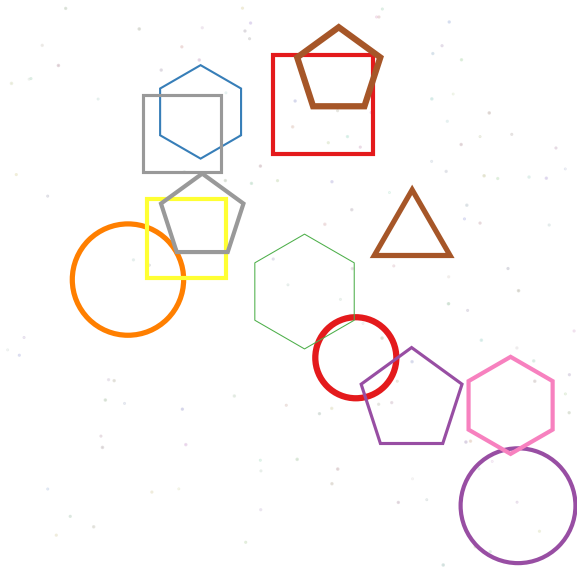[{"shape": "square", "thickness": 2, "radius": 0.43, "center": [0.559, 0.818]}, {"shape": "circle", "thickness": 3, "radius": 0.35, "center": [0.616, 0.38]}, {"shape": "hexagon", "thickness": 1, "radius": 0.4, "center": [0.347, 0.805]}, {"shape": "hexagon", "thickness": 0.5, "radius": 0.5, "center": [0.527, 0.494]}, {"shape": "circle", "thickness": 2, "radius": 0.5, "center": [0.897, 0.123]}, {"shape": "pentagon", "thickness": 1.5, "radius": 0.46, "center": [0.713, 0.305]}, {"shape": "circle", "thickness": 2.5, "radius": 0.48, "center": [0.222, 0.515]}, {"shape": "square", "thickness": 2, "radius": 0.34, "center": [0.324, 0.586]}, {"shape": "triangle", "thickness": 2.5, "radius": 0.38, "center": [0.714, 0.595]}, {"shape": "pentagon", "thickness": 3, "radius": 0.38, "center": [0.587, 0.876]}, {"shape": "hexagon", "thickness": 2, "radius": 0.42, "center": [0.884, 0.297]}, {"shape": "square", "thickness": 1.5, "radius": 0.34, "center": [0.315, 0.768]}, {"shape": "pentagon", "thickness": 2, "radius": 0.38, "center": [0.35, 0.623]}]